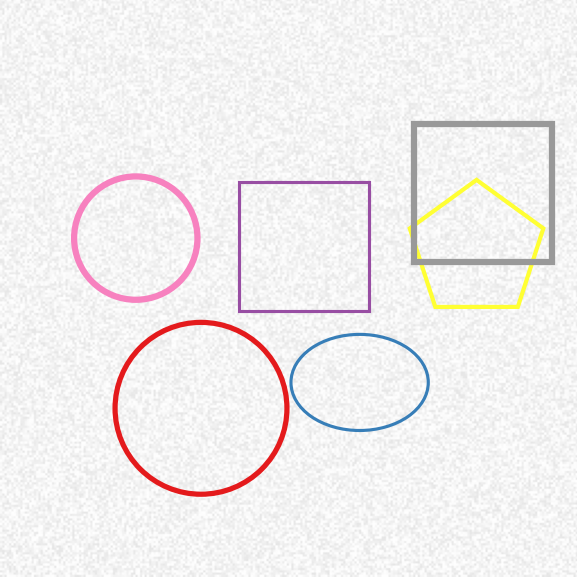[{"shape": "circle", "thickness": 2.5, "radius": 0.74, "center": [0.348, 0.292]}, {"shape": "oval", "thickness": 1.5, "radius": 0.59, "center": [0.623, 0.337]}, {"shape": "square", "thickness": 1.5, "radius": 0.56, "center": [0.526, 0.572]}, {"shape": "pentagon", "thickness": 2, "radius": 0.61, "center": [0.825, 0.566]}, {"shape": "circle", "thickness": 3, "radius": 0.53, "center": [0.235, 0.587]}, {"shape": "square", "thickness": 3, "radius": 0.6, "center": [0.837, 0.665]}]